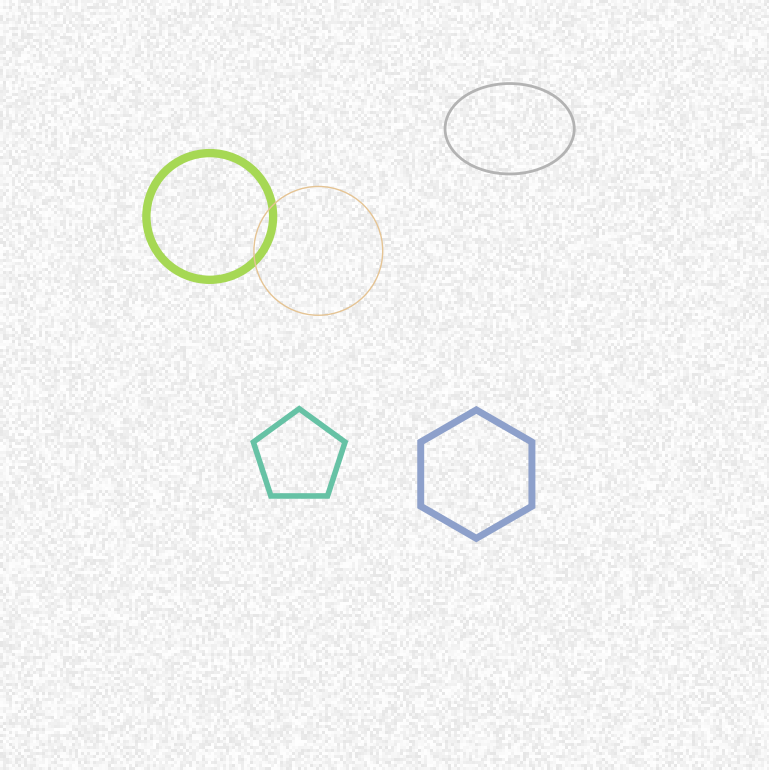[{"shape": "pentagon", "thickness": 2, "radius": 0.31, "center": [0.389, 0.407]}, {"shape": "hexagon", "thickness": 2.5, "radius": 0.42, "center": [0.619, 0.384]}, {"shape": "circle", "thickness": 3, "radius": 0.41, "center": [0.272, 0.719]}, {"shape": "circle", "thickness": 0.5, "radius": 0.42, "center": [0.413, 0.674]}, {"shape": "oval", "thickness": 1, "radius": 0.42, "center": [0.662, 0.833]}]